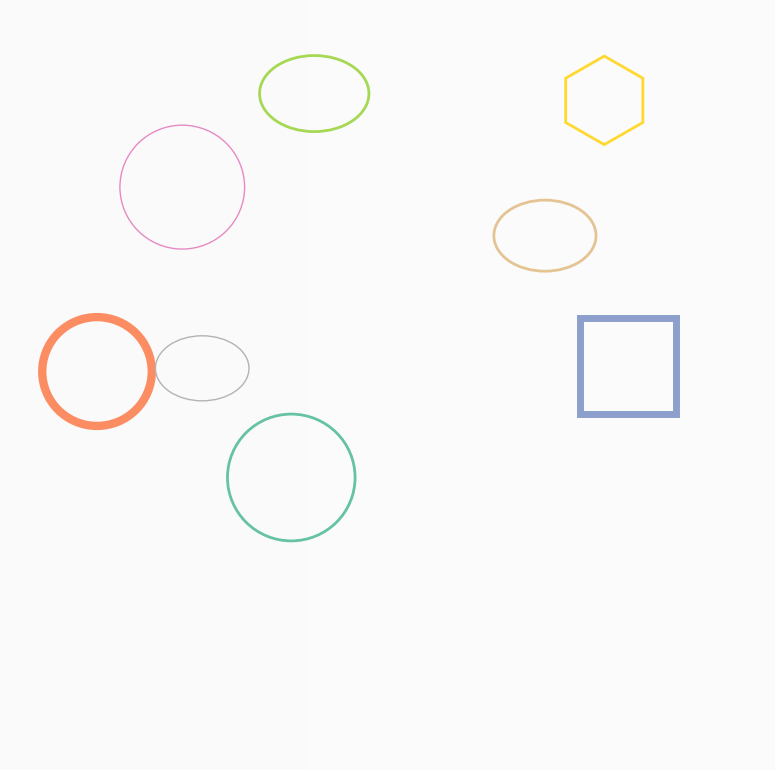[{"shape": "circle", "thickness": 1, "radius": 0.41, "center": [0.376, 0.38]}, {"shape": "circle", "thickness": 3, "radius": 0.35, "center": [0.125, 0.518]}, {"shape": "square", "thickness": 2.5, "radius": 0.31, "center": [0.81, 0.525]}, {"shape": "circle", "thickness": 0.5, "radius": 0.4, "center": [0.235, 0.757]}, {"shape": "oval", "thickness": 1, "radius": 0.35, "center": [0.405, 0.878]}, {"shape": "hexagon", "thickness": 1, "radius": 0.29, "center": [0.78, 0.87]}, {"shape": "oval", "thickness": 1, "radius": 0.33, "center": [0.703, 0.694]}, {"shape": "oval", "thickness": 0.5, "radius": 0.3, "center": [0.261, 0.522]}]